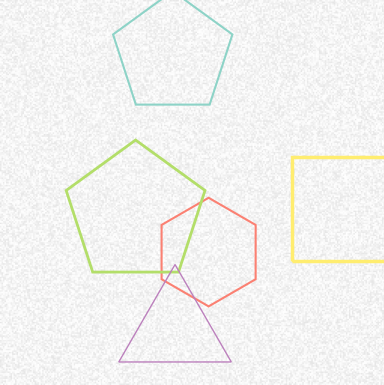[{"shape": "pentagon", "thickness": 1.5, "radius": 0.81, "center": [0.449, 0.86]}, {"shape": "hexagon", "thickness": 1.5, "radius": 0.71, "center": [0.542, 0.345]}, {"shape": "pentagon", "thickness": 2, "radius": 0.95, "center": [0.352, 0.447]}, {"shape": "triangle", "thickness": 1, "radius": 0.84, "center": [0.455, 0.144]}, {"shape": "square", "thickness": 2.5, "radius": 0.68, "center": [0.893, 0.456]}]